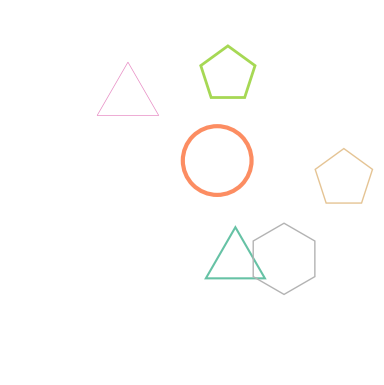[{"shape": "triangle", "thickness": 1.5, "radius": 0.44, "center": [0.611, 0.321]}, {"shape": "circle", "thickness": 3, "radius": 0.45, "center": [0.564, 0.583]}, {"shape": "triangle", "thickness": 0.5, "radius": 0.46, "center": [0.332, 0.746]}, {"shape": "pentagon", "thickness": 2, "radius": 0.37, "center": [0.592, 0.807]}, {"shape": "pentagon", "thickness": 1, "radius": 0.39, "center": [0.893, 0.536]}, {"shape": "hexagon", "thickness": 1, "radius": 0.46, "center": [0.738, 0.328]}]